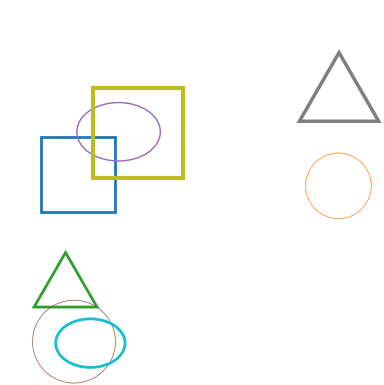[{"shape": "square", "thickness": 2, "radius": 0.48, "center": [0.202, 0.547]}, {"shape": "circle", "thickness": 0.5, "radius": 0.43, "center": [0.879, 0.517]}, {"shape": "triangle", "thickness": 2, "radius": 0.47, "center": [0.17, 0.25]}, {"shape": "oval", "thickness": 1, "radius": 0.54, "center": [0.308, 0.658]}, {"shape": "circle", "thickness": 0.5, "radius": 0.54, "center": [0.192, 0.113]}, {"shape": "triangle", "thickness": 2.5, "radius": 0.59, "center": [0.881, 0.744]}, {"shape": "square", "thickness": 3, "radius": 0.59, "center": [0.359, 0.655]}, {"shape": "oval", "thickness": 2, "radius": 0.45, "center": [0.235, 0.109]}]